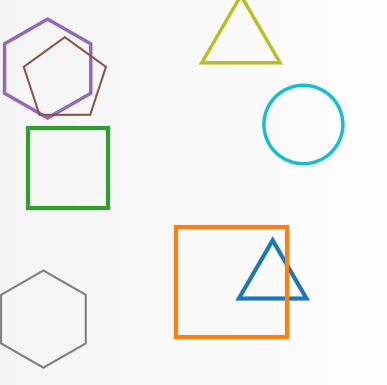[{"shape": "triangle", "thickness": 3, "radius": 0.5, "center": [0.704, 0.275]}, {"shape": "square", "thickness": 3, "radius": 0.71, "center": [0.597, 0.267]}, {"shape": "square", "thickness": 3, "radius": 0.52, "center": [0.176, 0.564]}, {"shape": "hexagon", "thickness": 2.5, "radius": 0.64, "center": [0.123, 0.822]}, {"shape": "pentagon", "thickness": 1.5, "radius": 0.56, "center": [0.167, 0.792]}, {"shape": "hexagon", "thickness": 1.5, "radius": 0.63, "center": [0.112, 0.171]}, {"shape": "triangle", "thickness": 2.5, "radius": 0.58, "center": [0.622, 0.895]}, {"shape": "circle", "thickness": 2.5, "radius": 0.51, "center": [0.783, 0.677]}]